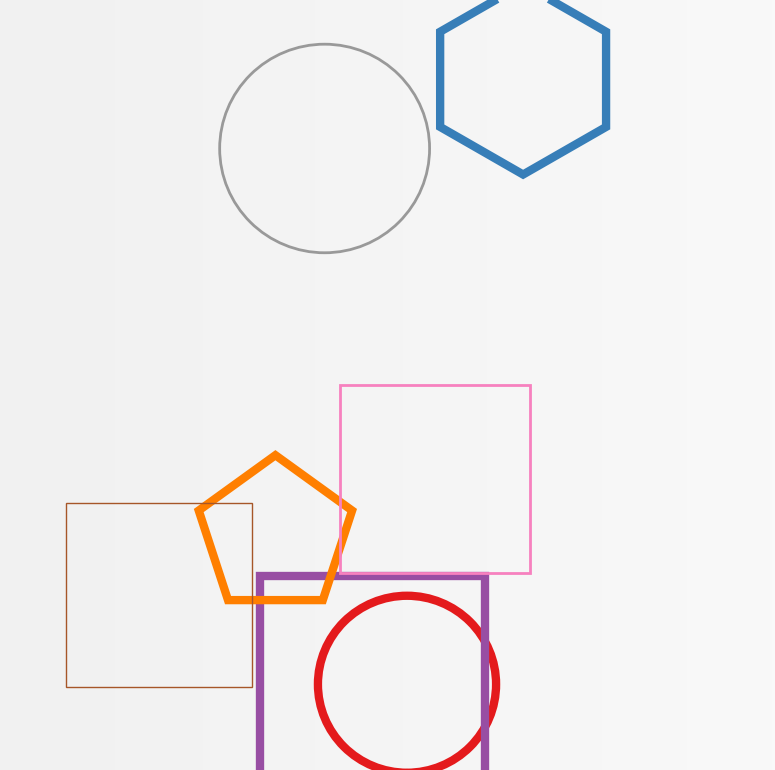[{"shape": "circle", "thickness": 3, "radius": 0.57, "center": [0.525, 0.111]}, {"shape": "hexagon", "thickness": 3, "radius": 0.62, "center": [0.675, 0.897]}, {"shape": "square", "thickness": 3, "radius": 0.72, "center": [0.481, 0.107]}, {"shape": "pentagon", "thickness": 3, "radius": 0.52, "center": [0.355, 0.305]}, {"shape": "square", "thickness": 0.5, "radius": 0.6, "center": [0.205, 0.227]}, {"shape": "square", "thickness": 1, "radius": 0.61, "center": [0.561, 0.378]}, {"shape": "circle", "thickness": 1, "radius": 0.68, "center": [0.419, 0.807]}]